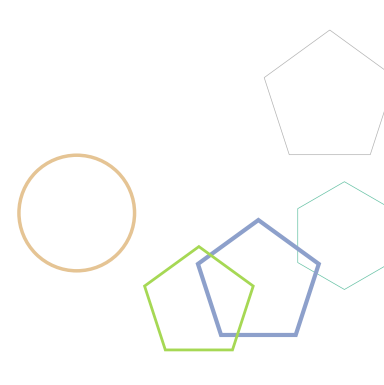[{"shape": "hexagon", "thickness": 0.5, "radius": 0.7, "center": [0.895, 0.388]}, {"shape": "pentagon", "thickness": 3, "radius": 0.82, "center": [0.671, 0.263]}, {"shape": "pentagon", "thickness": 2, "radius": 0.74, "center": [0.517, 0.211]}, {"shape": "circle", "thickness": 2.5, "radius": 0.75, "center": [0.199, 0.447]}, {"shape": "pentagon", "thickness": 0.5, "radius": 0.89, "center": [0.856, 0.743]}]